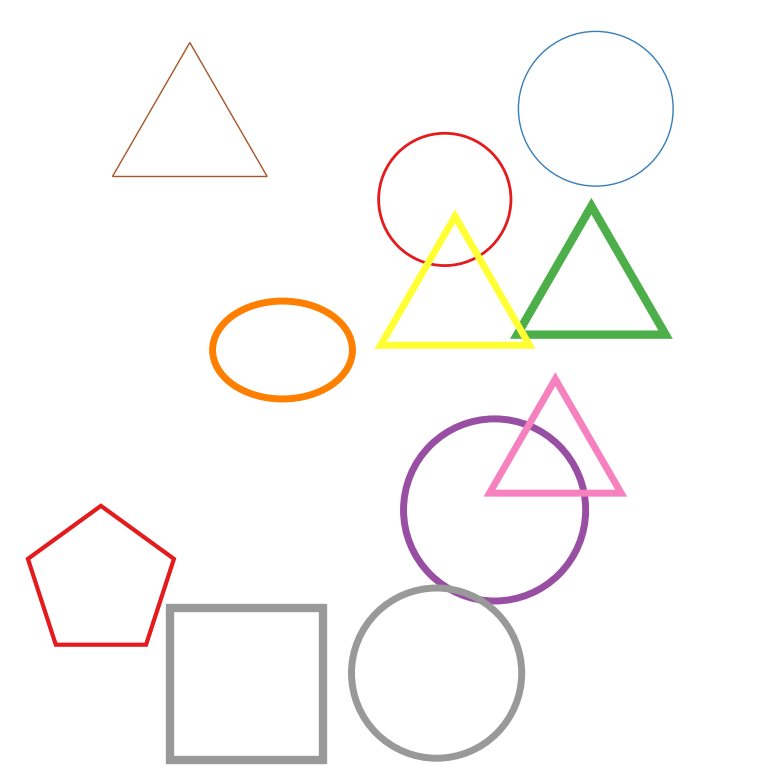[{"shape": "pentagon", "thickness": 1.5, "radius": 0.5, "center": [0.131, 0.243]}, {"shape": "circle", "thickness": 1, "radius": 0.43, "center": [0.578, 0.741]}, {"shape": "circle", "thickness": 0.5, "radius": 0.5, "center": [0.774, 0.859]}, {"shape": "triangle", "thickness": 3, "radius": 0.56, "center": [0.768, 0.621]}, {"shape": "circle", "thickness": 2.5, "radius": 0.59, "center": [0.642, 0.338]}, {"shape": "oval", "thickness": 2.5, "radius": 0.45, "center": [0.367, 0.545]}, {"shape": "triangle", "thickness": 2.5, "radius": 0.56, "center": [0.591, 0.607]}, {"shape": "triangle", "thickness": 0.5, "radius": 0.58, "center": [0.247, 0.829]}, {"shape": "triangle", "thickness": 2.5, "radius": 0.49, "center": [0.721, 0.409]}, {"shape": "square", "thickness": 3, "radius": 0.5, "center": [0.32, 0.112]}, {"shape": "circle", "thickness": 2.5, "radius": 0.55, "center": [0.567, 0.126]}]